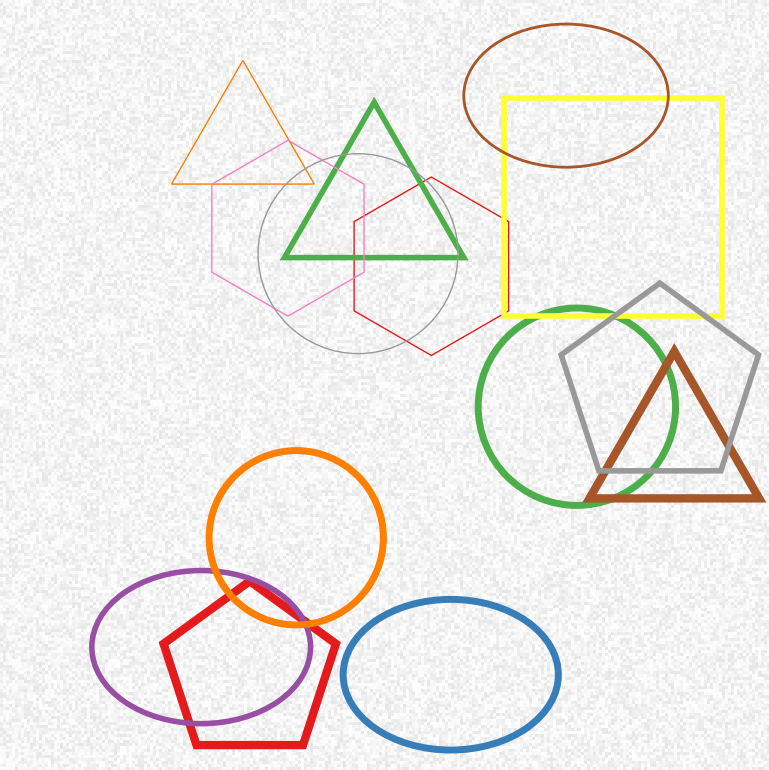[{"shape": "pentagon", "thickness": 3, "radius": 0.59, "center": [0.324, 0.128]}, {"shape": "hexagon", "thickness": 0.5, "radius": 0.58, "center": [0.56, 0.654]}, {"shape": "oval", "thickness": 2.5, "radius": 0.7, "center": [0.585, 0.124]}, {"shape": "triangle", "thickness": 2, "radius": 0.67, "center": [0.486, 0.733]}, {"shape": "circle", "thickness": 2.5, "radius": 0.64, "center": [0.749, 0.472]}, {"shape": "oval", "thickness": 2, "radius": 0.71, "center": [0.261, 0.16]}, {"shape": "triangle", "thickness": 0.5, "radius": 0.54, "center": [0.315, 0.814]}, {"shape": "circle", "thickness": 2.5, "radius": 0.57, "center": [0.385, 0.302]}, {"shape": "square", "thickness": 2, "radius": 0.71, "center": [0.796, 0.731]}, {"shape": "triangle", "thickness": 3, "radius": 0.64, "center": [0.876, 0.416]}, {"shape": "oval", "thickness": 1, "radius": 0.66, "center": [0.735, 0.876]}, {"shape": "hexagon", "thickness": 0.5, "radius": 0.57, "center": [0.374, 0.704]}, {"shape": "pentagon", "thickness": 2, "radius": 0.67, "center": [0.857, 0.498]}, {"shape": "circle", "thickness": 0.5, "radius": 0.65, "center": [0.465, 0.671]}]